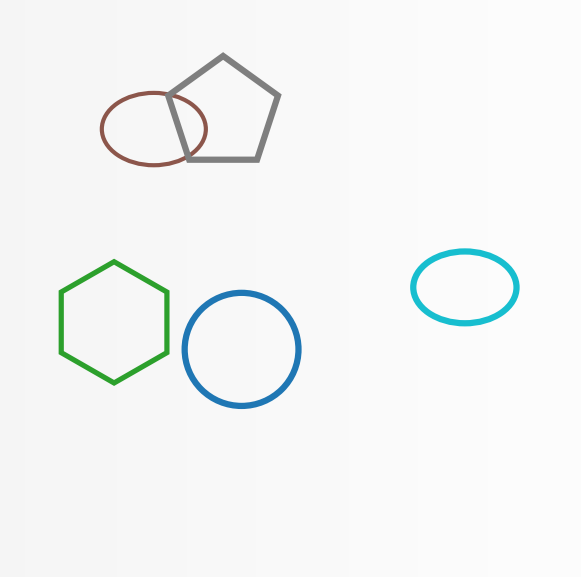[{"shape": "circle", "thickness": 3, "radius": 0.49, "center": [0.416, 0.394]}, {"shape": "hexagon", "thickness": 2.5, "radius": 0.52, "center": [0.196, 0.441]}, {"shape": "oval", "thickness": 2, "radius": 0.45, "center": [0.265, 0.776]}, {"shape": "pentagon", "thickness": 3, "radius": 0.5, "center": [0.384, 0.803]}, {"shape": "oval", "thickness": 3, "radius": 0.44, "center": [0.8, 0.502]}]